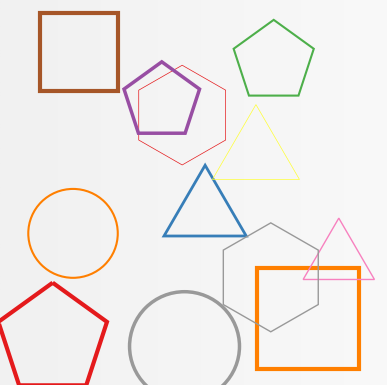[{"shape": "hexagon", "thickness": 0.5, "radius": 0.65, "center": [0.47, 0.701]}, {"shape": "pentagon", "thickness": 3, "radius": 0.74, "center": [0.136, 0.118]}, {"shape": "triangle", "thickness": 2, "radius": 0.61, "center": [0.529, 0.448]}, {"shape": "pentagon", "thickness": 1.5, "radius": 0.54, "center": [0.706, 0.84]}, {"shape": "pentagon", "thickness": 2.5, "radius": 0.51, "center": [0.417, 0.737]}, {"shape": "circle", "thickness": 1.5, "radius": 0.58, "center": [0.188, 0.394]}, {"shape": "square", "thickness": 3, "radius": 0.66, "center": [0.796, 0.173]}, {"shape": "triangle", "thickness": 0.5, "radius": 0.65, "center": [0.66, 0.599]}, {"shape": "square", "thickness": 3, "radius": 0.51, "center": [0.204, 0.865]}, {"shape": "triangle", "thickness": 1, "radius": 0.53, "center": [0.874, 0.327]}, {"shape": "hexagon", "thickness": 1, "radius": 0.71, "center": [0.699, 0.28]}, {"shape": "circle", "thickness": 2.5, "radius": 0.71, "center": [0.476, 0.1]}]